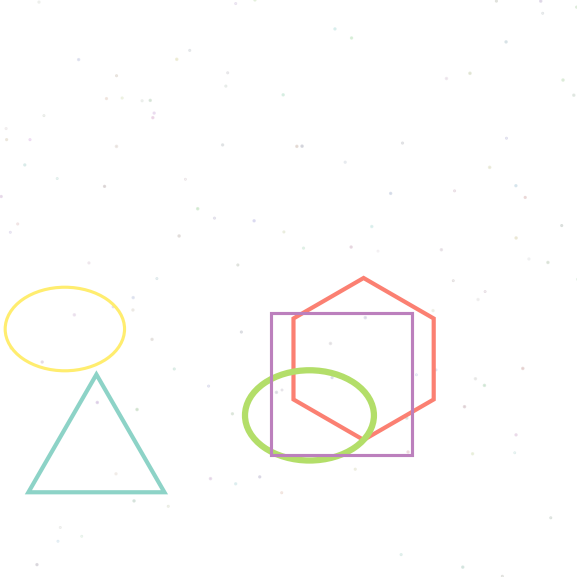[{"shape": "triangle", "thickness": 2, "radius": 0.68, "center": [0.167, 0.215]}, {"shape": "hexagon", "thickness": 2, "radius": 0.7, "center": [0.63, 0.378]}, {"shape": "oval", "thickness": 3, "radius": 0.56, "center": [0.536, 0.28]}, {"shape": "square", "thickness": 1.5, "radius": 0.61, "center": [0.591, 0.335]}, {"shape": "oval", "thickness": 1.5, "radius": 0.52, "center": [0.112, 0.429]}]